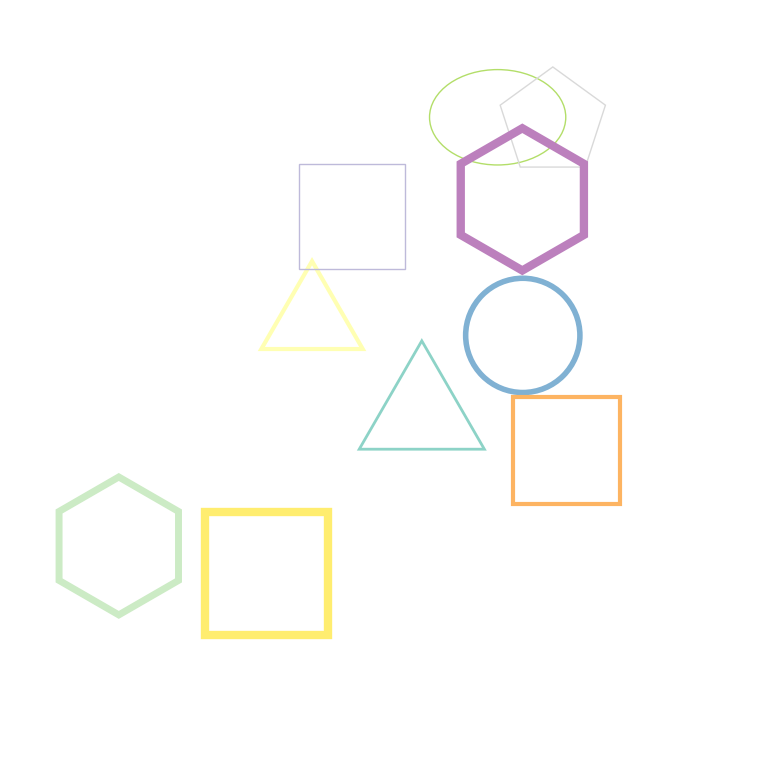[{"shape": "triangle", "thickness": 1, "radius": 0.47, "center": [0.548, 0.464]}, {"shape": "triangle", "thickness": 1.5, "radius": 0.38, "center": [0.405, 0.585]}, {"shape": "square", "thickness": 0.5, "radius": 0.34, "center": [0.457, 0.719]}, {"shape": "circle", "thickness": 2, "radius": 0.37, "center": [0.679, 0.564]}, {"shape": "square", "thickness": 1.5, "radius": 0.35, "center": [0.735, 0.415]}, {"shape": "oval", "thickness": 0.5, "radius": 0.44, "center": [0.646, 0.848]}, {"shape": "pentagon", "thickness": 0.5, "radius": 0.36, "center": [0.718, 0.841]}, {"shape": "hexagon", "thickness": 3, "radius": 0.46, "center": [0.678, 0.741]}, {"shape": "hexagon", "thickness": 2.5, "radius": 0.45, "center": [0.154, 0.291]}, {"shape": "square", "thickness": 3, "radius": 0.4, "center": [0.346, 0.255]}]